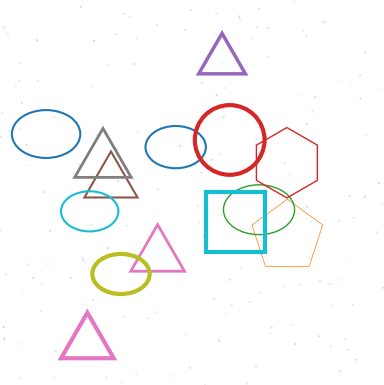[{"shape": "oval", "thickness": 1.5, "radius": 0.39, "center": [0.456, 0.618]}, {"shape": "oval", "thickness": 1.5, "radius": 0.44, "center": [0.12, 0.652]}, {"shape": "pentagon", "thickness": 0.5, "radius": 0.48, "center": [0.746, 0.386]}, {"shape": "oval", "thickness": 1, "radius": 0.46, "center": [0.673, 0.455]}, {"shape": "circle", "thickness": 3, "radius": 0.45, "center": [0.597, 0.636]}, {"shape": "hexagon", "thickness": 1, "radius": 0.46, "center": [0.745, 0.577]}, {"shape": "triangle", "thickness": 2.5, "radius": 0.35, "center": [0.577, 0.843]}, {"shape": "triangle", "thickness": 1.5, "radius": 0.4, "center": [0.288, 0.527]}, {"shape": "triangle", "thickness": 3, "radius": 0.39, "center": [0.227, 0.109]}, {"shape": "triangle", "thickness": 2, "radius": 0.4, "center": [0.409, 0.336]}, {"shape": "triangle", "thickness": 2, "radius": 0.42, "center": [0.267, 0.582]}, {"shape": "oval", "thickness": 3, "radius": 0.37, "center": [0.314, 0.288]}, {"shape": "oval", "thickness": 1.5, "radius": 0.37, "center": [0.233, 0.451]}, {"shape": "square", "thickness": 3, "radius": 0.38, "center": [0.612, 0.424]}]